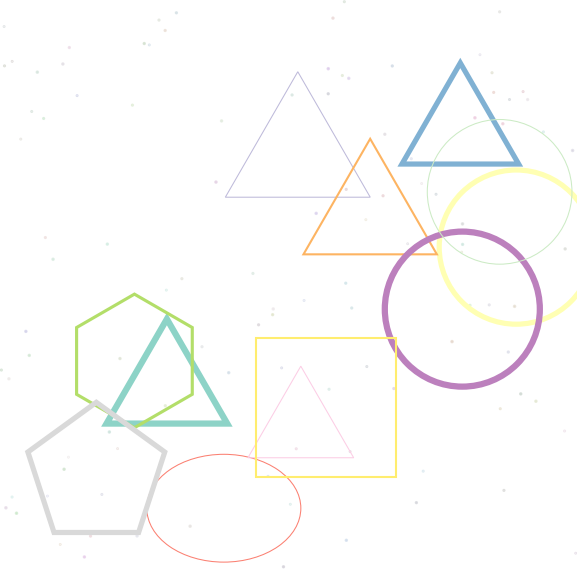[{"shape": "triangle", "thickness": 3, "radius": 0.6, "center": [0.289, 0.326]}, {"shape": "circle", "thickness": 2.5, "radius": 0.67, "center": [0.894, 0.571]}, {"shape": "triangle", "thickness": 0.5, "radius": 0.72, "center": [0.516, 0.73]}, {"shape": "oval", "thickness": 0.5, "radius": 0.67, "center": [0.388, 0.119]}, {"shape": "triangle", "thickness": 2.5, "radius": 0.58, "center": [0.797, 0.773]}, {"shape": "triangle", "thickness": 1, "radius": 0.67, "center": [0.641, 0.625]}, {"shape": "hexagon", "thickness": 1.5, "radius": 0.58, "center": [0.233, 0.374]}, {"shape": "triangle", "thickness": 0.5, "radius": 0.53, "center": [0.521, 0.259]}, {"shape": "pentagon", "thickness": 2.5, "radius": 0.62, "center": [0.167, 0.178]}, {"shape": "circle", "thickness": 3, "radius": 0.67, "center": [0.801, 0.464]}, {"shape": "circle", "thickness": 0.5, "radius": 0.63, "center": [0.865, 0.667]}, {"shape": "square", "thickness": 1, "radius": 0.6, "center": [0.564, 0.293]}]